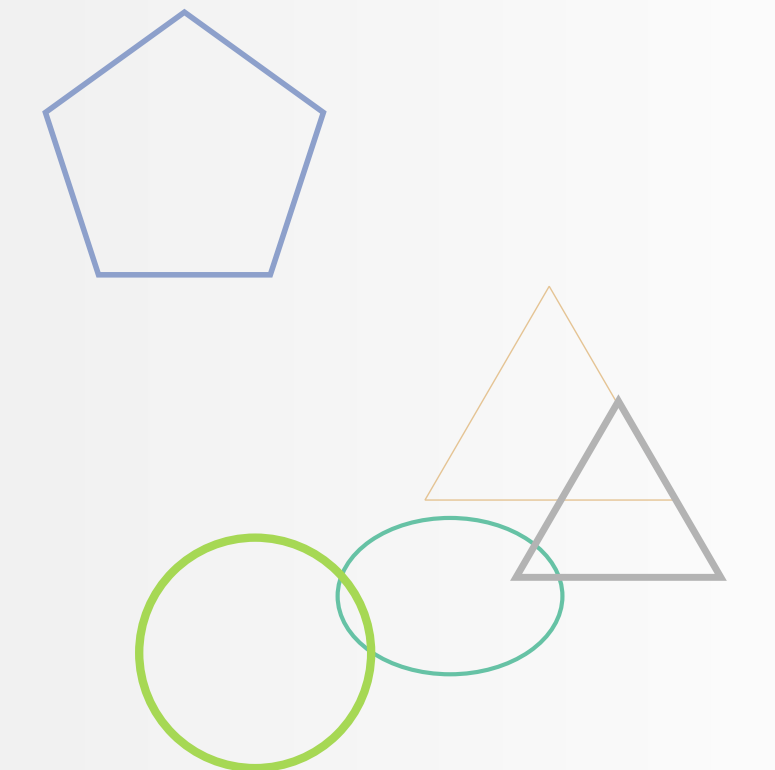[{"shape": "oval", "thickness": 1.5, "radius": 0.73, "center": [0.581, 0.226]}, {"shape": "pentagon", "thickness": 2, "radius": 0.94, "center": [0.238, 0.796]}, {"shape": "circle", "thickness": 3, "radius": 0.75, "center": [0.329, 0.152]}, {"shape": "triangle", "thickness": 0.5, "radius": 0.93, "center": [0.709, 0.443]}, {"shape": "triangle", "thickness": 2.5, "radius": 0.76, "center": [0.798, 0.326]}]